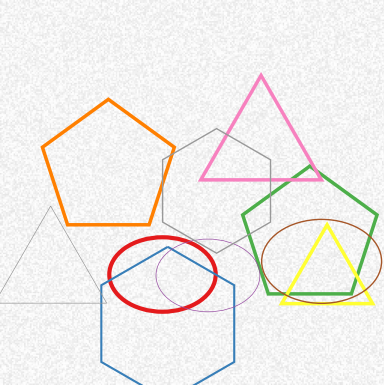[{"shape": "oval", "thickness": 3, "radius": 0.69, "center": [0.422, 0.287]}, {"shape": "hexagon", "thickness": 1.5, "radius": 1.0, "center": [0.436, 0.16]}, {"shape": "pentagon", "thickness": 2.5, "radius": 0.92, "center": [0.805, 0.385]}, {"shape": "oval", "thickness": 0.5, "radius": 0.67, "center": [0.54, 0.285]}, {"shape": "pentagon", "thickness": 2.5, "radius": 0.9, "center": [0.281, 0.562]}, {"shape": "triangle", "thickness": 2.5, "radius": 0.68, "center": [0.85, 0.28]}, {"shape": "oval", "thickness": 1, "radius": 0.78, "center": [0.835, 0.321]}, {"shape": "triangle", "thickness": 2.5, "radius": 0.9, "center": [0.678, 0.623]}, {"shape": "hexagon", "thickness": 1, "radius": 0.81, "center": [0.563, 0.504]}, {"shape": "triangle", "thickness": 0.5, "radius": 0.84, "center": [0.131, 0.297]}]